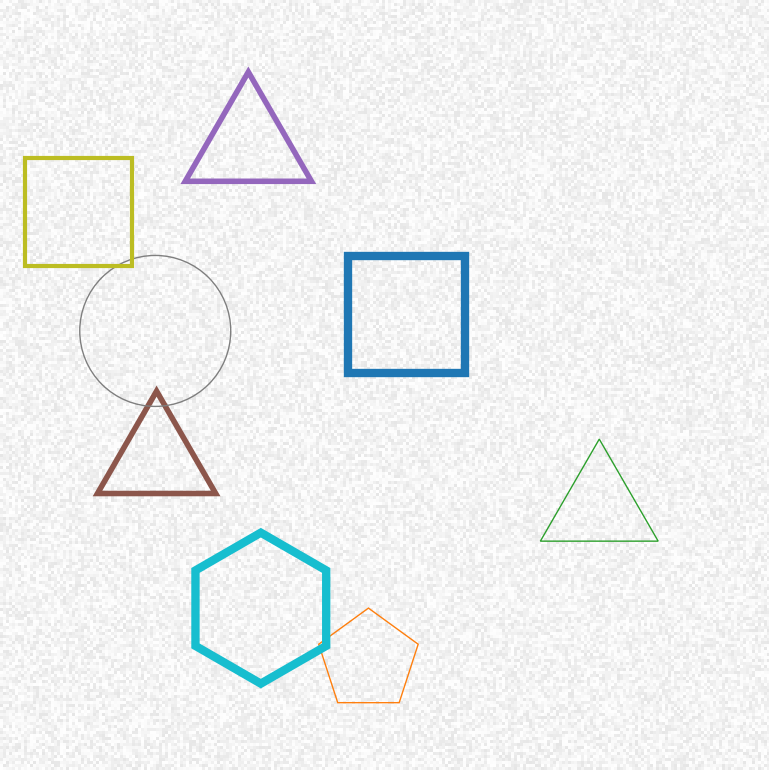[{"shape": "square", "thickness": 3, "radius": 0.38, "center": [0.528, 0.592]}, {"shape": "pentagon", "thickness": 0.5, "radius": 0.34, "center": [0.479, 0.142]}, {"shape": "triangle", "thickness": 0.5, "radius": 0.44, "center": [0.778, 0.341]}, {"shape": "triangle", "thickness": 2, "radius": 0.47, "center": [0.323, 0.812]}, {"shape": "triangle", "thickness": 2, "radius": 0.44, "center": [0.203, 0.403]}, {"shape": "circle", "thickness": 0.5, "radius": 0.49, "center": [0.202, 0.57]}, {"shape": "square", "thickness": 1.5, "radius": 0.35, "center": [0.102, 0.725]}, {"shape": "hexagon", "thickness": 3, "radius": 0.49, "center": [0.339, 0.21]}]